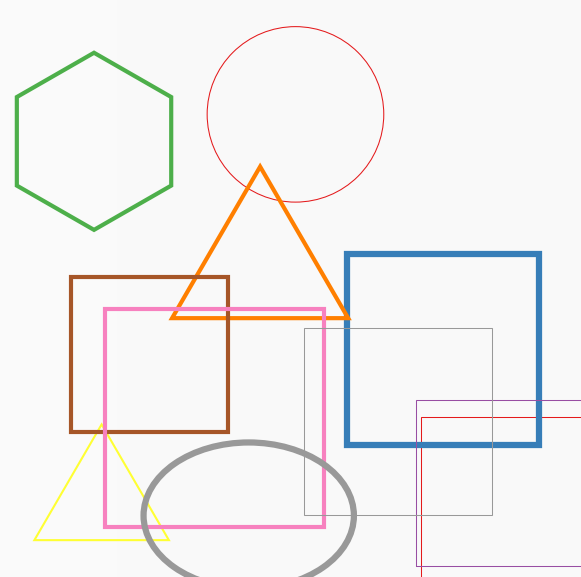[{"shape": "circle", "thickness": 0.5, "radius": 0.76, "center": [0.508, 0.801]}, {"shape": "square", "thickness": 0.5, "radius": 0.77, "center": [0.877, 0.123]}, {"shape": "square", "thickness": 3, "radius": 0.82, "center": [0.762, 0.394]}, {"shape": "hexagon", "thickness": 2, "radius": 0.77, "center": [0.162, 0.754]}, {"shape": "square", "thickness": 0.5, "radius": 0.72, "center": [0.86, 0.162]}, {"shape": "triangle", "thickness": 2, "radius": 0.87, "center": [0.448, 0.536]}, {"shape": "triangle", "thickness": 1, "radius": 0.67, "center": [0.175, 0.131]}, {"shape": "square", "thickness": 2, "radius": 0.67, "center": [0.257, 0.385]}, {"shape": "square", "thickness": 2, "radius": 0.94, "center": [0.369, 0.275]}, {"shape": "square", "thickness": 0.5, "radius": 0.81, "center": [0.684, 0.269]}, {"shape": "oval", "thickness": 3, "radius": 0.9, "center": [0.428, 0.106]}]